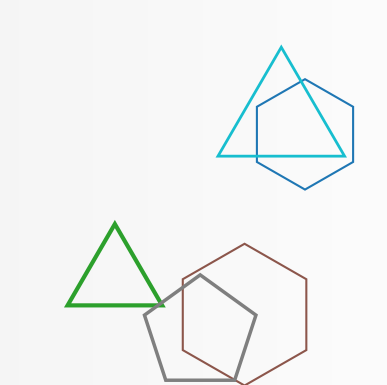[{"shape": "hexagon", "thickness": 1.5, "radius": 0.72, "center": [0.787, 0.651]}, {"shape": "triangle", "thickness": 3, "radius": 0.7, "center": [0.296, 0.277]}, {"shape": "hexagon", "thickness": 1.5, "radius": 0.92, "center": [0.631, 0.183]}, {"shape": "pentagon", "thickness": 2.5, "radius": 0.76, "center": [0.517, 0.135]}, {"shape": "triangle", "thickness": 2, "radius": 0.94, "center": [0.726, 0.689]}]